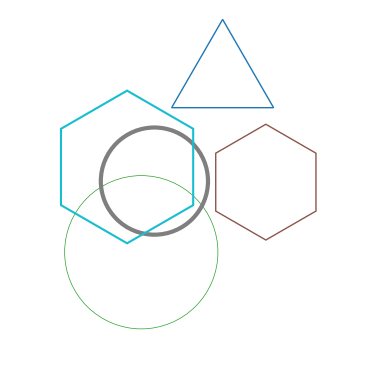[{"shape": "triangle", "thickness": 1, "radius": 0.76, "center": [0.578, 0.797]}, {"shape": "circle", "thickness": 0.5, "radius": 1.0, "center": [0.367, 0.345]}, {"shape": "hexagon", "thickness": 1, "radius": 0.75, "center": [0.691, 0.527]}, {"shape": "circle", "thickness": 3, "radius": 0.7, "center": [0.401, 0.53]}, {"shape": "hexagon", "thickness": 1.5, "radius": 0.99, "center": [0.33, 0.566]}]